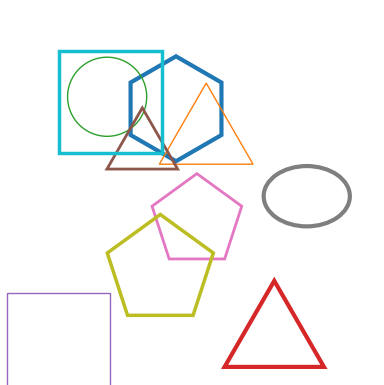[{"shape": "hexagon", "thickness": 3, "radius": 0.68, "center": [0.457, 0.717]}, {"shape": "triangle", "thickness": 1, "radius": 0.7, "center": [0.536, 0.644]}, {"shape": "circle", "thickness": 1, "radius": 0.51, "center": [0.278, 0.749]}, {"shape": "triangle", "thickness": 3, "radius": 0.75, "center": [0.712, 0.122]}, {"shape": "square", "thickness": 1, "radius": 0.67, "center": [0.152, 0.103]}, {"shape": "triangle", "thickness": 2, "radius": 0.53, "center": [0.37, 0.614]}, {"shape": "pentagon", "thickness": 2, "radius": 0.61, "center": [0.511, 0.427]}, {"shape": "oval", "thickness": 3, "radius": 0.56, "center": [0.797, 0.49]}, {"shape": "pentagon", "thickness": 2.5, "radius": 0.72, "center": [0.416, 0.298]}, {"shape": "square", "thickness": 2.5, "radius": 0.67, "center": [0.287, 0.736]}]